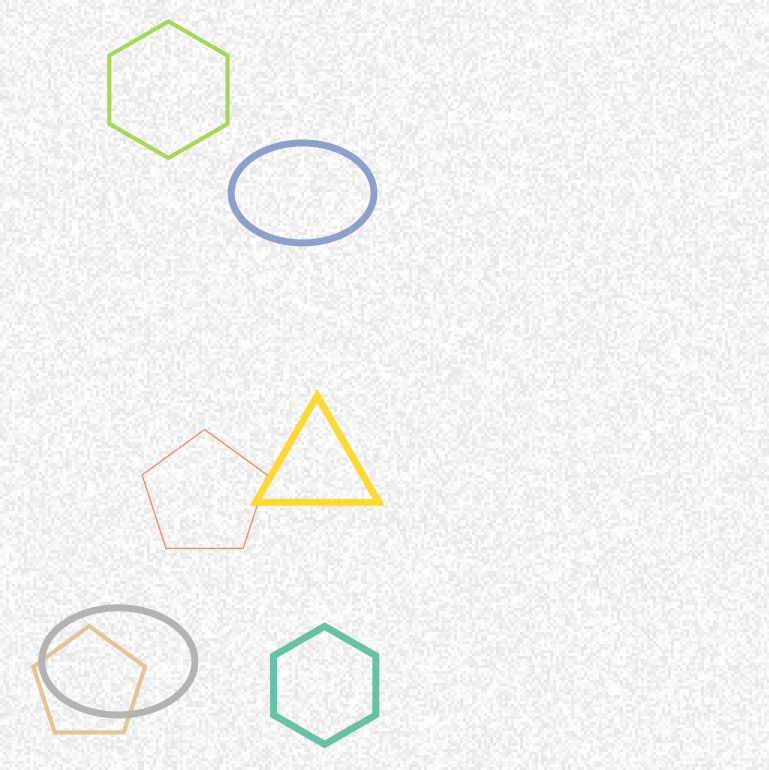[{"shape": "hexagon", "thickness": 2.5, "radius": 0.38, "center": [0.422, 0.11]}, {"shape": "pentagon", "thickness": 0.5, "radius": 0.43, "center": [0.266, 0.357]}, {"shape": "oval", "thickness": 2.5, "radius": 0.46, "center": [0.393, 0.749]}, {"shape": "hexagon", "thickness": 1.5, "radius": 0.44, "center": [0.219, 0.884]}, {"shape": "triangle", "thickness": 2.5, "radius": 0.46, "center": [0.412, 0.394]}, {"shape": "pentagon", "thickness": 1.5, "radius": 0.38, "center": [0.116, 0.111]}, {"shape": "oval", "thickness": 2.5, "radius": 0.5, "center": [0.154, 0.141]}]